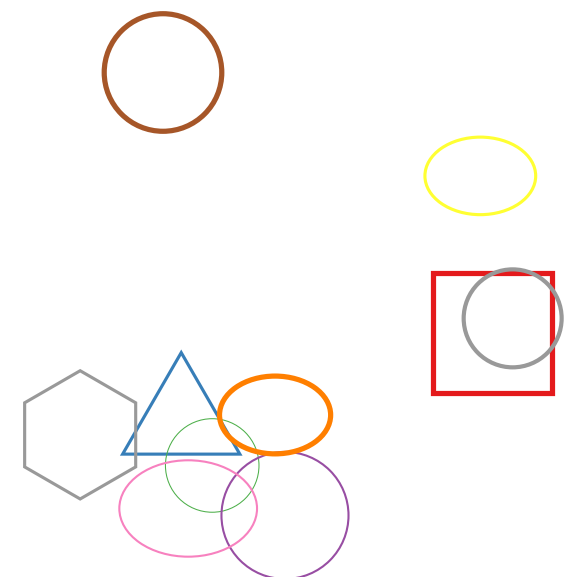[{"shape": "square", "thickness": 2.5, "radius": 0.52, "center": [0.853, 0.423]}, {"shape": "triangle", "thickness": 1.5, "radius": 0.59, "center": [0.314, 0.271]}, {"shape": "circle", "thickness": 0.5, "radius": 0.4, "center": [0.367, 0.193]}, {"shape": "circle", "thickness": 1, "radius": 0.55, "center": [0.493, 0.107]}, {"shape": "oval", "thickness": 2.5, "radius": 0.48, "center": [0.476, 0.281]}, {"shape": "oval", "thickness": 1.5, "radius": 0.48, "center": [0.832, 0.695]}, {"shape": "circle", "thickness": 2.5, "radius": 0.51, "center": [0.282, 0.874]}, {"shape": "oval", "thickness": 1, "radius": 0.6, "center": [0.326, 0.119]}, {"shape": "circle", "thickness": 2, "radius": 0.42, "center": [0.888, 0.448]}, {"shape": "hexagon", "thickness": 1.5, "radius": 0.56, "center": [0.139, 0.246]}]